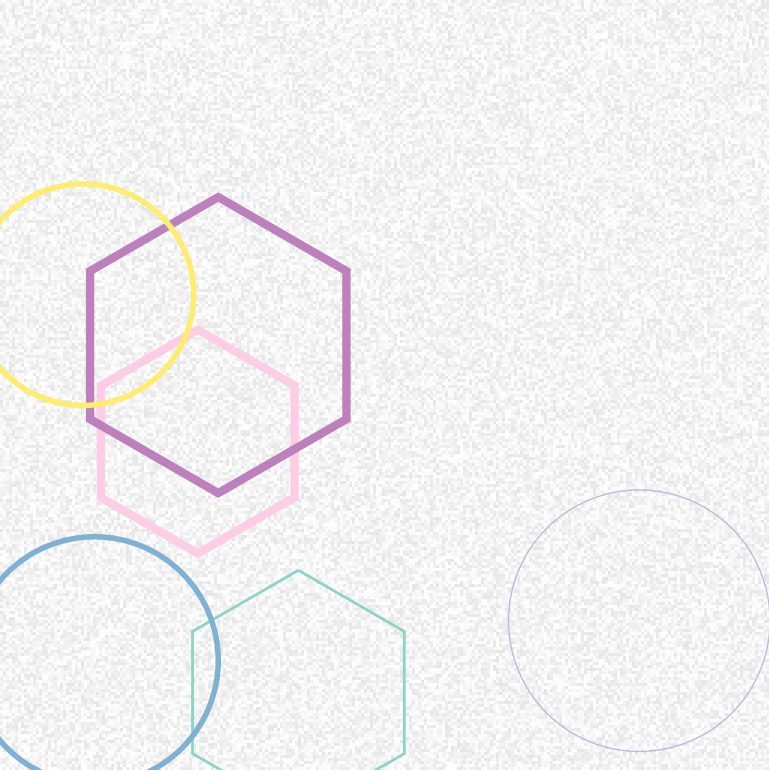[{"shape": "hexagon", "thickness": 1, "radius": 0.79, "center": [0.388, 0.101]}, {"shape": "circle", "thickness": 0.5, "radius": 0.85, "center": [0.83, 0.194]}, {"shape": "circle", "thickness": 2, "radius": 0.8, "center": [0.123, 0.142]}, {"shape": "hexagon", "thickness": 3, "radius": 0.73, "center": [0.257, 0.427]}, {"shape": "hexagon", "thickness": 3, "radius": 0.96, "center": [0.283, 0.552]}, {"shape": "circle", "thickness": 2, "radius": 0.72, "center": [0.108, 0.617]}]